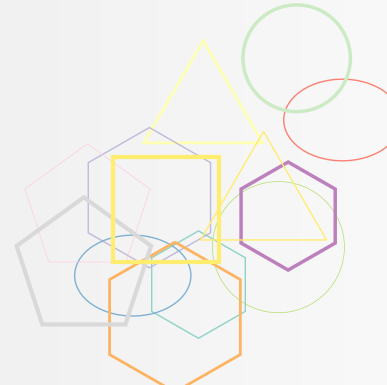[{"shape": "hexagon", "thickness": 1, "radius": 0.7, "center": [0.512, 0.261]}, {"shape": "triangle", "thickness": 2, "radius": 0.89, "center": [0.524, 0.717]}, {"shape": "hexagon", "thickness": 1, "radius": 0.91, "center": [0.386, 0.486]}, {"shape": "oval", "thickness": 1, "radius": 0.76, "center": [0.884, 0.688]}, {"shape": "oval", "thickness": 1, "radius": 0.75, "center": [0.343, 0.284]}, {"shape": "hexagon", "thickness": 2, "radius": 0.97, "center": [0.451, 0.176]}, {"shape": "circle", "thickness": 0.5, "radius": 0.85, "center": [0.719, 0.358]}, {"shape": "pentagon", "thickness": 0.5, "radius": 0.85, "center": [0.226, 0.457]}, {"shape": "pentagon", "thickness": 3, "radius": 0.91, "center": [0.216, 0.305]}, {"shape": "hexagon", "thickness": 2.5, "radius": 0.7, "center": [0.744, 0.439]}, {"shape": "circle", "thickness": 2.5, "radius": 0.69, "center": [0.766, 0.849]}, {"shape": "square", "thickness": 3, "radius": 0.68, "center": [0.429, 0.456]}, {"shape": "triangle", "thickness": 1, "radius": 0.94, "center": [0.68, 0.471]}]